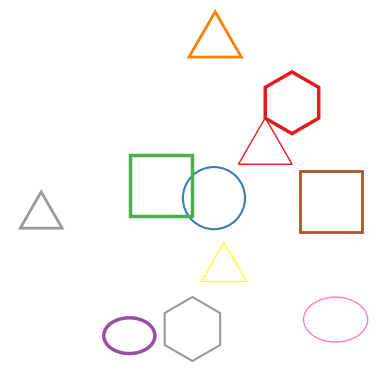[{"shape": "triangle", "thickness": 1, "radius": 0.4, "center": [0.689, 0.614]}, {"shape": "hexagon", "thickness": 2.5, "radius": 0.4, "center": [0.758, 0.733]}, {"shape": "circle", "thickness": 1.5, "radius": 0.4, "center": [0.556, 0.485]}, {"shape": "square", "thickness": 2.5, "radius": 0.4, "center": [0.419, 0.518]}, {"shape": "oval", "thickness": 2.5, "radius": 0.33, "center": [0.336, 0.128]}, {"shape": "triangle", "thickness": 2, "radius": 0.39, "center": [0.559, 0.891]}, {"shape": "triangle", "thickness": 1, "radius": 0.34, "center": [0.582, 0.303]}, {"shape": "square", "thickness": 2, "radius": 0.4, "center": [0.86, 0.476]}, {"shape": "oval", "thickness": 1, "radius": 0.42, "center": [0.872, 0.17]}, {"shape": "triangle", "thickness": 2, "radius": 0.31, "center": [0.107, 0.439]}, {"shape": "hexagon", "thickness": 1.5, "radius": 0.42, "center": [0.5, 0.145]}]